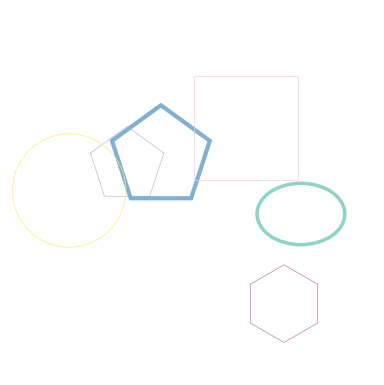[{"shape": "oval", "thickness": 2.5, "radius": 0.57, "center": [0.782, 0.444]}, {"shape": "pentagon", "thickness": 0.5, "radius": 0.5, "center": [0.33, 0.571]}, {"shape": "pentagon", "thickness": 3, "radius": 0.67, "center": [0.418, 0.593]}, {"shape": "square", "thickness": 0.5, "radius": 0.68, "center": [0.64, 0.668]}, {"shape": "hexagon", "thickness": 0.5, "radius": 0.5, "center": [0.738, 0.211]}, {"shape": "circle", "thickness": 0.5, "radius": 0.74, "center": [0.18, 0.505]}]